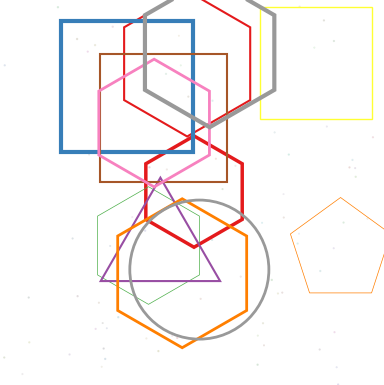[{"shape": "hexagon", "thickness": 1.5, "radius": 0.95, "center": [0.486, 0.835]}, {"shape": "hexagon", "thickness": 2.5, "radius": 0.72, "center": [0.504, 0.502]}, {"shape": "square", "thickness": 3, "radius": 0.85, "center": [0.33, 0.775]}, {"shape": "hexagon", "thickness": 0.5, "radius": 0.76, "center": [0.386, 0.362]}, {"shape": "triangle", "thickness": 1.5, "radius": 0.9, "center": [0.417, 0.359]}, {"shape": "pentagon", "thickness": 0.5, "radius": 0.68, "center": [0.885, 0.35]}, {"shape": "hexagon", "thickness": 2, "radius": 0.97, "center": [0.473, 0.29]}, {"shape": "square", "thickness": 1, "radius": 0.73, "center": [0.821, 0.836]}, {"shape": "square", "thickness": 1.5, "radius": 0.83, "center": [0.425, 0.693]}, {"shape": "hexagon", "thickness": 2, "radius": 0.83, "center": [0.4, 0.68]}, {"shape": "circle", "thickness": 2, "radius": 0.9, "center": [0.518, 0.3]}, {"shape": "hexagon", "thickness": 3, "radius": 0.97, "center": [0.545, 0.864]}]